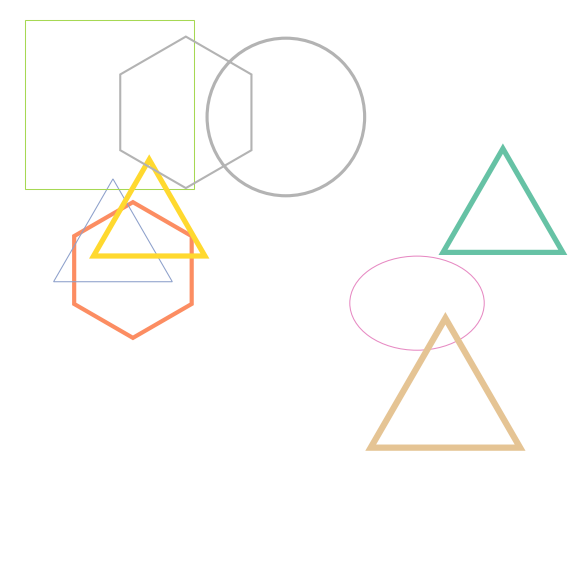[{"shape": "triangle", "thickness": 2.5, "radius": 0.6, "center": [0.871, 0.622]}, {"shape": "hexagon", "thickness": 2, "radius": 0.59, "center": [0.23, 0.532]}, {"shape": "triangle", "thickness": 0.5, "radius": 0.59, "center": [0.196, 0.571]}, {"shape": "oval", "thickness": 0.5, "radius": 0.58, "center": [0.722, 0.474]}, {"shape": "square", "thickness": 0.5, "radius": 0.73, "center": [0.19, 0.818]}, {"shape": "triangle", "thickness": 2.5, "radius": 0.56, "center": [0.258, 0.612]}, {"shape": "triangle", "thickness": 3, "radius": 0.75, "center": [0.771, 0.299]}, {"shape": "hexagon", "thickness": 1, "radius": 0.66, "center": [0.322, 0.805]}, {"shape": "circle", "thickness": 1.5, "radius": 0.68, "center": [0.495, 0.797]}]